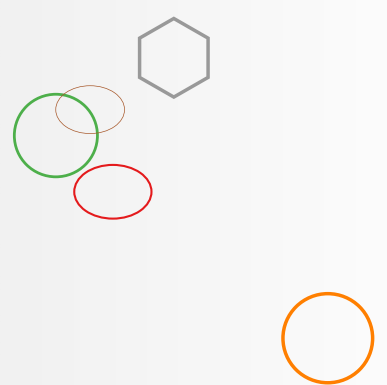[{"shape": "oval", "thickness": 1.5, "radius": 0.5, "center": [0.291, 0.502]}, {"shape": "circle", "thickness": 2, "radius": 0.54, "center": [0.144, 0.648]}, {"shape": "circle", "thickness": 2.5, "radius": 0.58, "center": [0.846, 0.122]}, {"shape": "oval", "thickness": 0.5, "radius": 0.44, "center": [0.233, 0.715]}, {"shape": "hexagon", "thickness": 2.5, "radius": 0.51, "center": [0.449, 0.85]}]